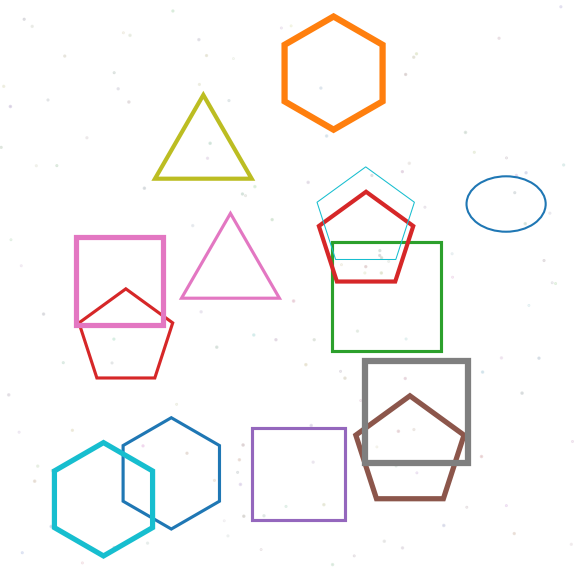[{"shape": "hexagon", "thickness": 1.5, "radius": 0.48, "center": [0.297, 0.179]}, {"shape": "oval", "thickness": 1, "radius": 0.34, "center": [0.876, 0.646]}, {"shape": "hexagon", "thickness": 3, "radius": 0.49, "center": [0.578, 0.873]}, {"shape": "square", "thickness": 1.5, "radius": 0.47, "center": [0.669, 0.486]}, {"shape": "pentagon", "thickness": 1.5, "radius": 0.43, "center": [0.218, 0.414]}, {"shape": "pentagon", "thickness": 2, "radius": 0.43, "center": [0.634, 0.581]}, {"shape": "square", "thickness": 1.5, "radius": 0.4, "center": [0.517, 0.178]}, {"shape": "pentagon", "thickness": 2.5, "radius": 0.49, "center": [0.71, 0.215]}, {"shape": "square", "thickness": 2.5, "radius": 0.38, "center": [0.207, 0.512]}, {"shape": "triangle", "thickness": 1.5, "radius": 0.49, "center": [0.399, 0.532]}, {"shape": "square", "thickness": 3, "radius": 0.44, "center": [0.721, 0.286]}, {"shape": "triangle", "thickness": 2, "radius": 0.48, "center": [0.352, 0.738]}, {"shape": "pentagon", "thickness": 0.5, "radius": 0.44, "center": [0.633, 0.622]}, {"shape": "hexagon", "thickness": 2.5, "radius": 0.49, "center": [0.179, 0.135]}]